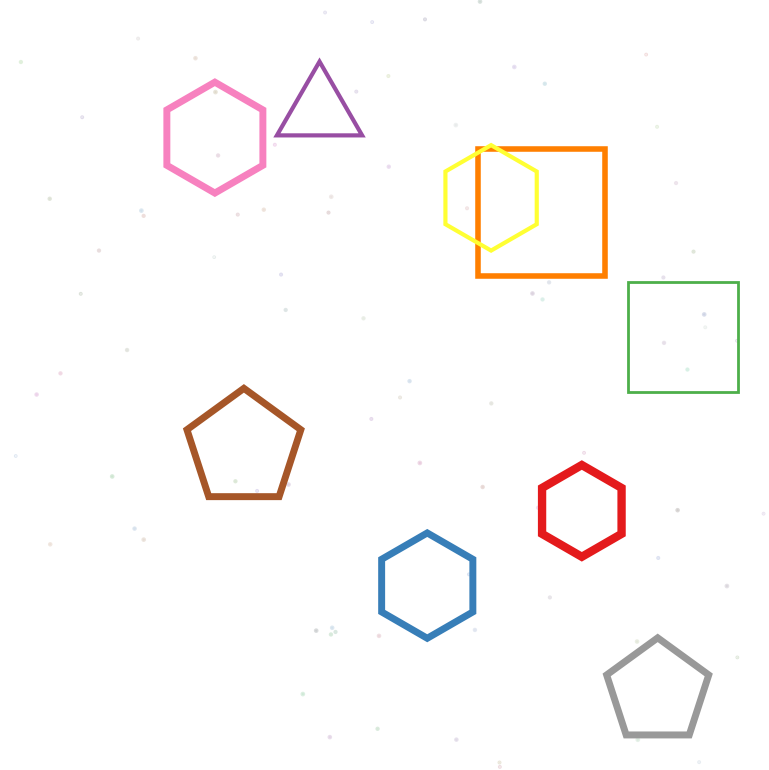[{"shape": "hexagon", "thickness": 3, "radius": 0.3, "center": [0.756, 0.336]}, {"shape": "hexagon", "thickness": 2.5, "radius": 0.34, "center": [0.555, 0.239]}, {"shape": "square", "thickness": 1, "radius": 0.36, "center": [0.887, 0.563]}, {"shape": "triangle", "thickness": 1.5, "radius": 0.32, "center": [0.415, 0.856]}, {"shape": "square", "thickness": 2, "radius": 0.41, "center": [0.703, 0.724]}, {"shape": "hexagon", "thickness": 1.5, "radius": 0.34, "center": [0.638, 0.743]}, {"shape": "pentagon", "thickness": 2.5, "radius": 0.39, "center": [0.317, 0.418]}, {"shape": "hexagon", "thickness": 2.5, "radius": 0.36, "center": [0.279, 0.821]}, {"shape": "pentagon", "thickness": 2.5, "radius": 0.35, "center": [0.854, 0.102]}]